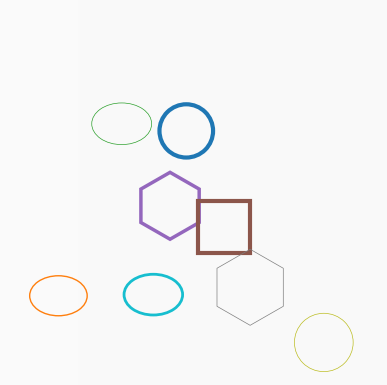[{"shape": "circle", "thickness": 3, "radius": 0.35, "center": [0.481, 0.66]}, {"shape": "oval", "thickness": 1, "radius": 0.37, "center": [0.151, 0.232]}, {"shape": "oval", "thickness": 0.5, "radius": 0.39, "center": [0.314, 0.679]}, {"shape": "hexagon", "thickness": 2.5, "radius": 0.43, "center": [0.439, 0.465]}, {"shape": "square", "thickness": 3, "radius": 0.33, "center": [0.577, 0.41]}, {"shape": "hexagon", "thickness": 0.5, "radius": 0.49, "center": [0.646, 0.254]}, {"shape": "circle", "thickness": 0.5, "radius": 0.38, "center": [0.836, 0.111]}, {"shape": "oval", "thickness": 2, "radius": 0.38, "center": [0.396, 0.235]}]